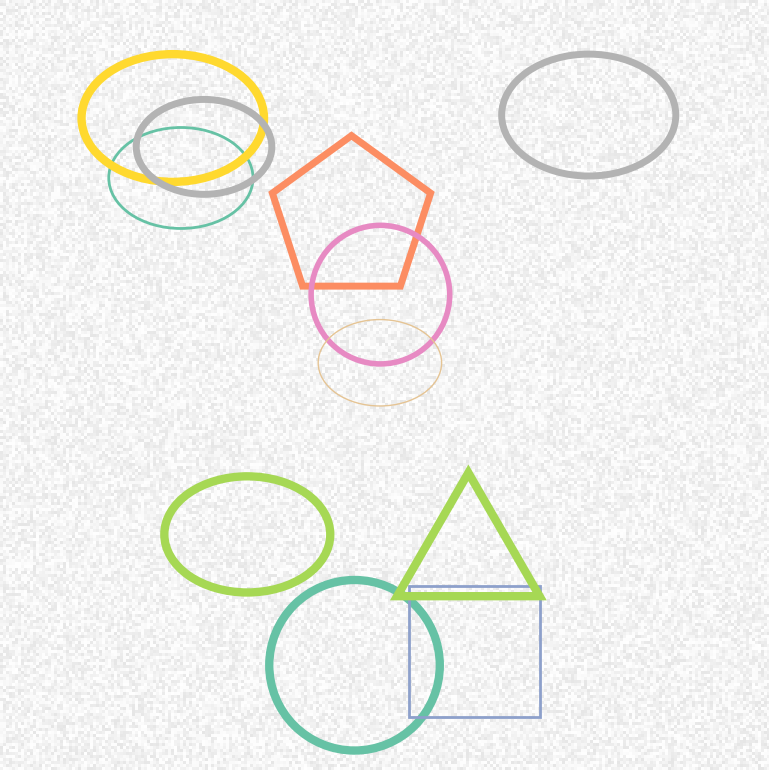[{"shape": "oval", "thickness": 1, "radius": 0.47, "center": [0.235, 0.769]}, {"shape": "circle", "thickness": 3, "radius": 0.55, "center": [0.46, 0.136]}, {"shape": "pentagon", "thickness": 2.5, "radius": 0.54, "center": [0.456, 0.716]}, {"shape": "square", "thickness": 1, "radius": 0.43, "center": [0.616, 0.154]}, {"shape": "circle", "thickness": 2, "radius": 0.45, "center": [0.494, 0.617]}, {"shape": "oval", "thickness": 3, "radius": 0.54, "center": [0.321, 0.306]}, {"shape": "triangle", "thickness": 3, "radius": 0.53, "center": [0.608, 0.279]}, {"shape": "oval", "thickness": 3, "radius": 0.59, "center": [0.224, 0.847]}, {"shape": "oval", "thickness": 0.5, "radius": 0.4, "center": [0.493, 0.529]}, {"shape": "oval", "thickness": 2.5, "radius": 0.44, "center": [0.265, 0.809]}, {"shape": "oval", "thickness": 2.5, "radius": 0.57, "center": [0.765, 0.851]}]